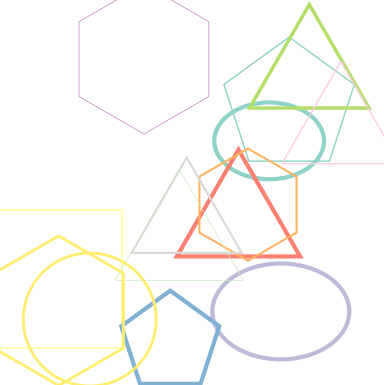[{"shape": "pentagon", "thickness": 1, "radius": 0.89, "center": [0.751, 0.726]}, {"shape": "oval", "thickness": 3, "radius": 0.71, "center": [0.699, 0.634]}, {"shape": "square", "thickness": 1.5, "radius": 0.89, "center": [0.139, 0.275]}, {"shape": "oval", "thickness": 3, "radius": 0.89, "center": [0.729, 0.191]}, {"shape": "triangle", "thickness": 3, "radius": 0.92, "center": [0.619, 0.426]}, {"shape": "pentagon", "thickness": 3, "radius": 0.67, "center": [0.442, 0.111]}, {"shape": "hexagon", "thickness": 1.5, "radius": 0.73, "center": [0.644, 0.469]}, {"shape": "triangle", "thickness": 2.5, "radius": 0.9, "center": [0.803, 0.809]}, {"shape": "triangle", "thickness": 1, "radius": 0.89, "center": [0.886, 0.664]}, {"shape": "triangle", "thickness": 1.5, "radius": 0.83, "center": [0.485, 0.426]}, {"shape": "hexagon", "thickness": 0.5, "radius": 0.97, "center": [0.374, 0.846]}, {"shape": "triangle", "thickness": 0.5, "radius": 0.96, "center": [0.465, 0.368]}, {"shape": "hexagon", "thickness": 2, "radius": 0.97, "center": [0.152, 0.193]}, {"shape": "circle", "thickness": 2, "radius": 0.86, "center": [0.233, 0.17]}]